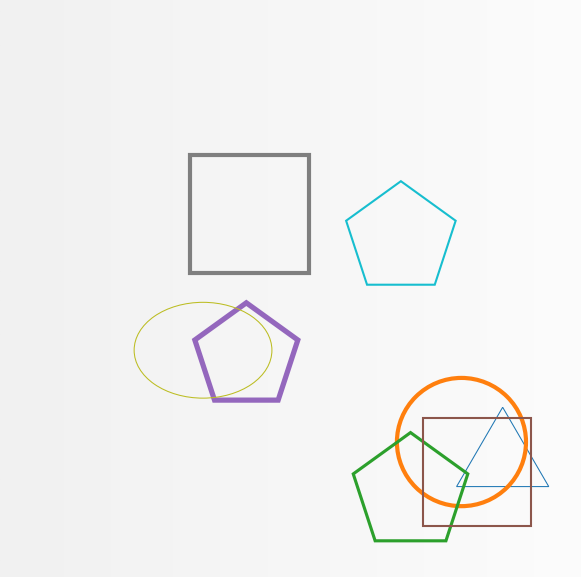[{"shape": "triangle", "thickness": 0.5, "radius": 0.46, "center": [0.865, 0.202]}, {"shape": "circle", "thickness": 2, "radius": 0.56, "center": [0.794, 0.234]}, {"shape": "pentagon", "thickness": 1.5, "radius": 0.52, "center": [0.706, 0.146]}, {"shape": "pentagon", "thickness": 2.5, "radius": 0.47, "center": [0.424, 0.382]}, {"shape": "square", "thickness": 1, "radius": 0.47, "center": [0.821, 0.182]}, {"shape": "square", "thickness": 2, "radius": 0.51, "center": [0.43, 0.628]}, {"shape": "oval", "thickness": 0.5, "radius": 0.59, "center": [0.349, 0.393]}, {"shape": "pentagon", "thickness": 1, "radius": 0.5, "center": [0.69, 0.586]}]